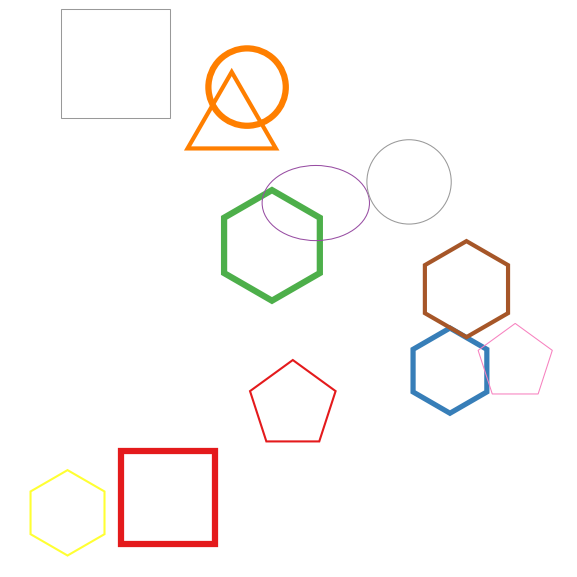[{"shape": "pentagon", "thickness": 1, "radius": 0.39, "center": [0.507, 0.298]}, {"shape": "square", "thickness": 3, "radius": 0.41, "center": [0.291, 0.138]}, {"shape": "hexagon", "thickness": 2.5, "radius": 0.37, "center": [0.779, 0.357]}, {"shape": "hexagon", "thickness": 3, "radius": 0.48, "center": [0.471, 0.574]}, {"shape": "oval", "thickness": 0.5, "radius": 0.46, "center": [0.547, 0.648]}, {"shape": "triangle", "thickness": 2, "radius": 0.44, "center": [0.401, 0.786]}, {"shape": "circle", "thickness": 3, "radius": 0.33, "center": [0.428, 0.848]}, {"shape": "hexagon", "thickness": 1, "radius": 0.37, "center": [0.117, 0.111]}, {"shape": "hexagon", "thickness": 2, "radius": 0.42, "center": [0.808, 0.498]}, {"shape": "pentagon", "thickness": 0.5, "radius": 0.34, "center": [0.892, 0.372]}, {"shape": "circle", "thickness": 0.5, "radius": 0.37, "center": [0.708, 0.684]}, {"shape": "square", "thickness": 0.5, "radius": 0.47, "center": [0.2, 0.889]}]